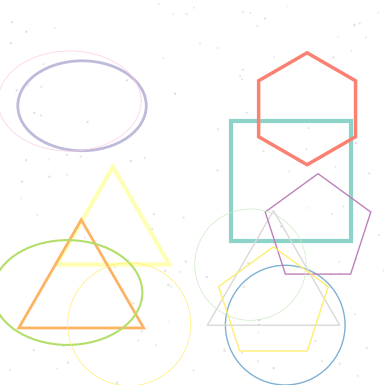[{"shape": "square", "thickness": 3, "radius": 0.78, "center": [0.756, 0.529]}, {"shape": "triangle", "thickness": 3, "radius": 0.85, "center": [0.293, 0.398]}, {"shape": "oval", "thickness": 2, "radius": 0.83, "center": [0.213, 0.725]}, {"shape": "hexagon", "thickness": 2.5, "radius": 0.73, "center": [0.798, 0.718]}, {"shape": "circle", "thickness": 1, "radius": 0.78, "center": [0.741, 0.156]}, {"shape": "triangle", "thickness": 2, "radius": 0.94, "center": [0.211, 0.242]}, {"shape": "oval", "thickness": 1.5, "radius": 0.97, "center": [0.175, 0.24]}, {"shape": "oval", "thickness": 0.5, "radius": 0.93, "center": [0.181, 0.737]}, {"shape": "triangle", "thickness": 1, "radius": 0.99, "center": [0.71, 0.254]}, {"shape": "pentagon", "thickness": 1, "radius": 0.72, "center": [0.826, 0.405]}, {"shape": "circle", "thickness": 0.5, "radius": 0.72, "center": [0.65, 0.313]}, {"shape": "circle", "thickness": 0.5, "radius": 0.8, "center": [0.336, 0.158]}, {"shape": "pentagon", "thickness": 1, "radius": 0.75, "center": [0.71, 0.209]}]